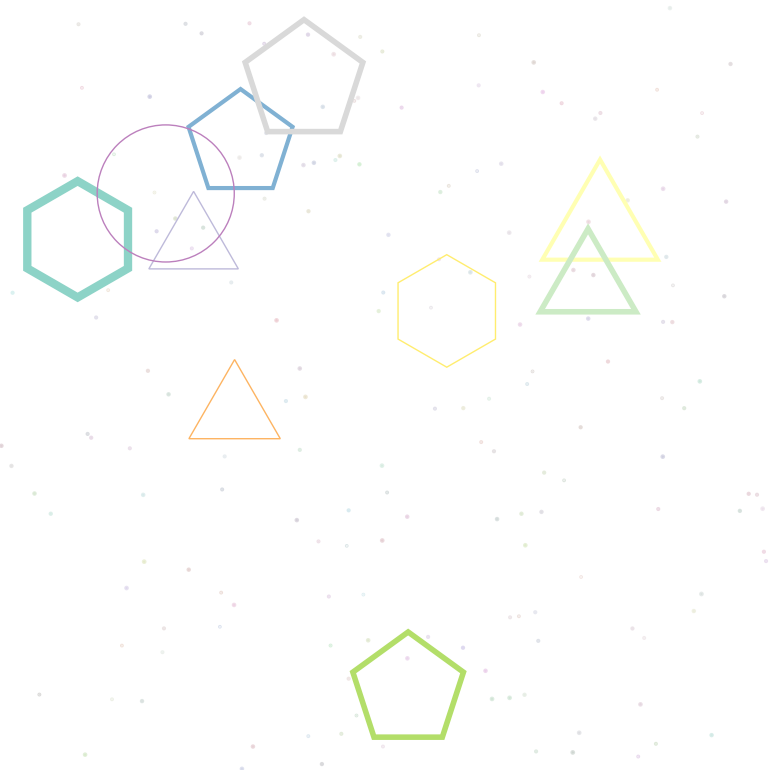[{"shape": "hexagon", "thickness": 3, "radius": 0.38, "center": [0.101, 0.689]}, {"shape": "triangle", "thickness": 1.5, "radius": 0.43, "center": [0.779, 0.706]}, {"shape": "triangle", "thickness": 0.5, "radius": 0.34, "center": [0.251, 0.684]}, {"shape": "pentagon", "thickness": 1.5, "radius": 0.36, "center": [0.312, 0.813]}, {"shape": "triangle", "thickness": 0.5, "radius": 0.34, "center": [0.305, 0.465]}, {"shape": "pentagon", "thickness": 2, "radius": 0.38, "center": [0.53, 0.104]}, {"shape": "pentagon", "thickness": 2, "radius": 0.4, "center": [0.395, 0.894]}, {"shape": "circle", "thickness": 0.5, "radius": 0.45, "center": [0.215, 0.749]}, {"shape": "triangle", "thickness": 2, "radius": 0.36, "center": [0.764, 0.631]}, {"shape": "hexagon", "thickness": 0.5, "radius": 0.37, "center": [0.58, 0.596]}]